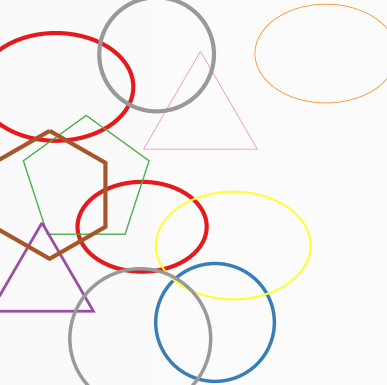[{"shape": "oval", "thickness": 3, "radius": 0.83, "center": [0.367, 0.411]}, {"shape": "oval", "thickness": 3, "radius": 1.0, "center": [0.144, 0.774]}, {"shape": "circle", "thickness": 2.5, "radius": 0.77, "center": [0.555, 0.162]}, {"shape": "pentagon", "thickness": 1, "radius": 0.85, "center": [0.222, 0.53]}, {"shape": "triangle", "thickness": 2, "radius": 0.77, "center": [0.108, 0.268]}, {"shape": "oval", "thickness": 0.5, "radius": 0.92, "center": [0.841, 0.861]}, {"shape": "oval", "thickness": 1.5, "radius": 1.0, "center": [0.602, 0.362]}, {"shape": "hexagon", "thickness": 3, "radius": 0.83, "center": [0.128, 0.494]}, {"shape": "triangle", "thickness": 0.5, "radius": 0.85, "center": [0.517, 0.697]}, {"shape": "circle", "thickness": 2.5, "radius": 0.91, "center": [0.362, 0.12]}, {"shape": "circle", "thickness": 3, "radius": 0.74, "center": [0.404, 0.859]}]